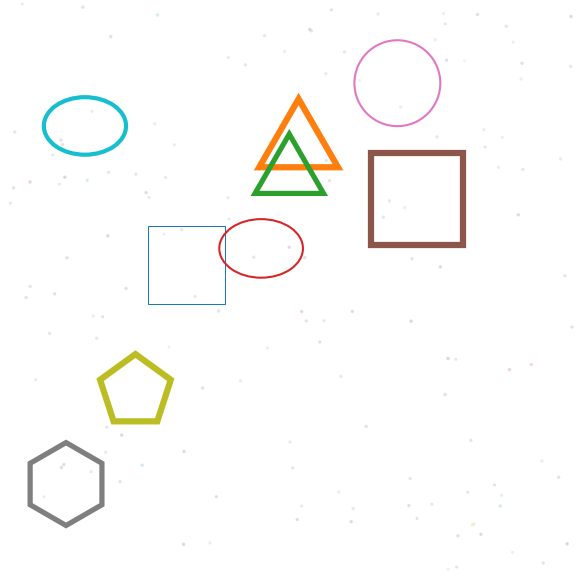[{"shape": "square", "thickness": 0.5, "radius": 0.34, "center": [0.323, 0.54]}, {"shape": "triangle", "thickness": 3, "radius": 0.39, "center": [0.517, 0.749]}, {"shape": "triangle", "thickness": 2.5, "radius": 0.34, "center": [0.501, 0.698]}, {"shape": "oval", "thickness": 1, "radius": 0.36, "center": [0.452, 0.569]}, {"shape": "square", "thickness": 3, "radius": 0.4, "center": [0.723, 0.655]}, {"shape": "circle", "thickness": 1, "radius": 0.37, "center": [0.688, 0.855]}, {"shape": "hexagon", "thickness": 2.5, "radius": 0.36, "center": [0.114, 0.161]}, {"shape": "pentagon", "thickness": 3, "radius": 0.32, "center": [0.235, 0.322]}, {"shape": "oval", "thickness": 2, "radius": 0.36, "center": [0.147, 0.781]}]